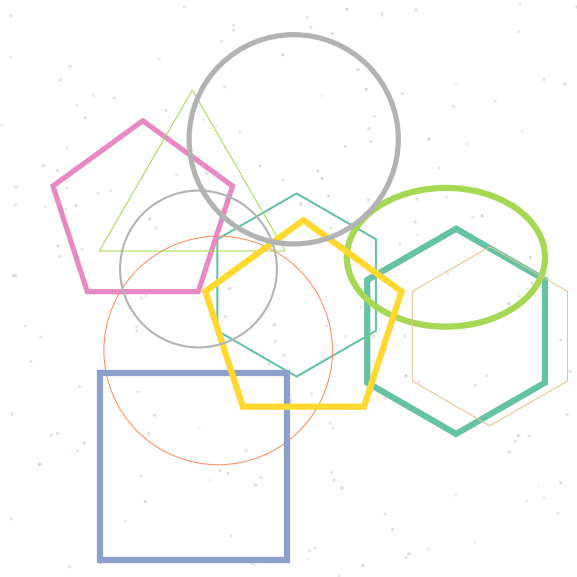[{"shape": "hexagon", "thickness": 3, "radius": 0.89, "center": [0.79, 0.425]}, {"shape": "hexagon", "thickness": 1, "radius": 0.79, "center": [0.514, 0.506]}, {"shape": "circle", "thickness": 0.5, "radius": 0.99, "center": [0.378, 0.392]}, {"shape": "square", "thickness": 3, "radius": 0.81, "center": [0.335, 0.191]}, {"shape": "pentagon", "thickness": 2.5, "radius": 0.82, "center": [0.247, 0.626]}, {"shape": "triangle", "thickness": 0.5, "radius": 0.93, "center": [0.333, 0.657]}, {"shape": "oval", "thickness": 3, "radius": 0.86, "center": [0.772, 0.554]}, {"shape": "pentagon", "thickness": 3, "radius": 0.89, "center": [0.525, 0.439]}, {"shape": "hexagon", "thickness": 0.5, "radius": 0.78, "center": [0.848, 0.417]}, {"shape": "circle", "thickness": 1, "radius": 0.68, "center": [0.344, 0.533]}, {"shape": "circle", "thickness": 2.5, "radius": 0.91, "center": [0.509, 0.758]}]